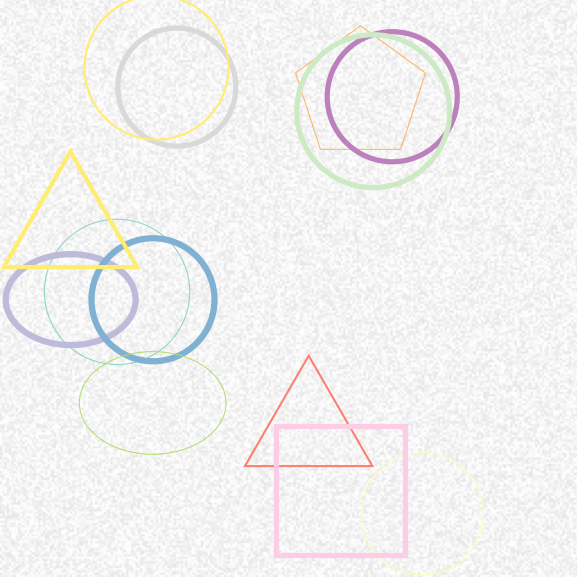[{"shape": "circle", "thickness": 0.5, "radius": 0.63, "center": [0.203, 0.494]}, {"shape": "circle", "thickness": 0.5, "radius": 0.53, "center": [0.731, 0.109]}, {"shape": "oval", "thickness": 3, "radius": 0.56, "center": [0.122, 0.48]}, {"shape": "triangle", "thickness": 1, "radius": 0.64, "center": [0.535, 0.256]}, {"shape": "circle", "thickness": 3, "radius": 0.53, "center": [0.265, 0.48]}, {"shape": "pentagon", "thickness": 0.5, "radius": 0.59, "center": [0.624, 0.836]}, {"shape": "oval", "thickness": 0.5, "radius": 0.63, "center": [0.264, 0.301]}, {"shape": "square", "thickness": 2.5, "radius": 0.56, "center": [0.589, 0.15]}, {"shape": "circle", "thickness": 2.5, "radius": 0.51, "center": [0.306, 0.848]}, {"shape": "circle", "thickness": 2.5, "radius": 0.56, "center": [0.679, 0.832]}, {"shape": "circle", "thickness": 2.5, "radius": 0.66, "center": [0.646, 0.807]}, {"shape": "triangle", "thickness": 2, "radius": 0.67, "center": [0.122, 0.603]}, {"shape": "circle", "thickness": 1, "radius": 0.62, "center": [0.271, 0.882]}]